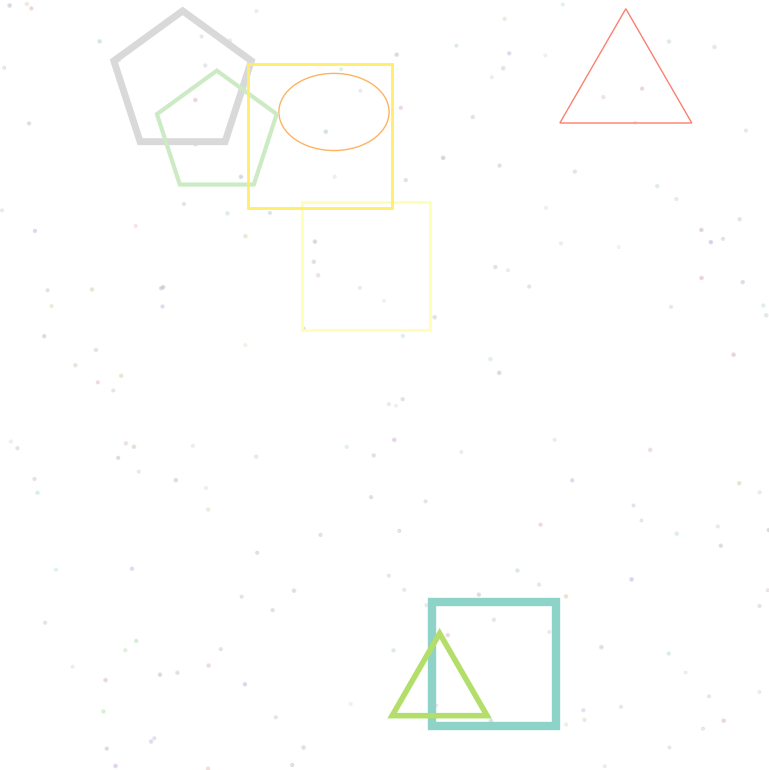[{"shape": "square", "thickness": 3, "radius": 0.4, "center": [0.642, 0.138]}, {"shape": "square", "thickness": 1, "radius": 0.41, "center": [0.475, 0.654]}, {"shape": "triangle", "thickness": 0.5, "radius": 0.49, "center": [0.813, 0.89]}, {"shape": "oval", "thickness": 0.5, "radius": 0.36, "center": [0.434, 0.855]}, {"shape": "triangle", "thickness": 2, "radius": 0.36, "center": [0.571, 0.106]}, {"shape": "pentagon", "thickness": 2.5, "radius": 0.47, "center": [0.237, 0.892]}, {"shape": "pentagon", "thickness": 1.5, "radius": 0.41, "center": [0.282, 0.826]}, {"shape": "square", "thickness": 1, "radius": 0.47, "center": [0.415, 0.823]}]